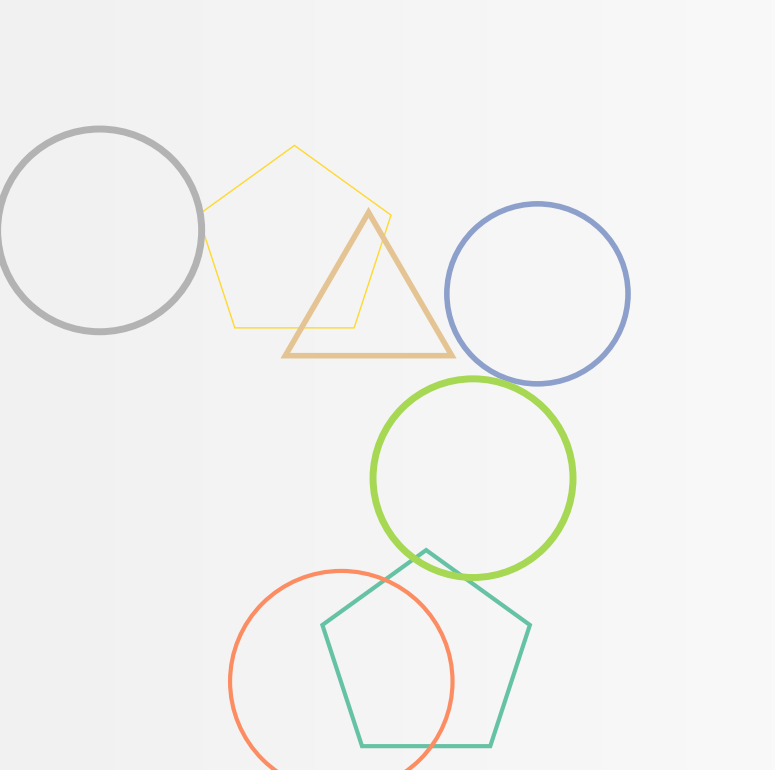[{"shape": "pentagon", "thickness": 1.5, "radius": 0.7, "center": [0.55, 0.145]}, {"shape": "circle", "thickness": 1.5, "radius": 0.72, "center": [0.44, 0.115]}, {"shape": "circle", "thickness": 2, "radius": 0.58, "center": [0.693, 0.618]}, {"shape": "circle", "thickness": 2.5, "radius": 0.65, "center": [0.61, 0.379]}, {"shape": "pentagon", "thickness": 0.5, "radius": 0.65, "center": [0.38, 0.68]}, {"shape": "triangle", "thickness": 2, "radius": 0.62, "center": [0.476, 0.6]}, {"shape": "circle", "thickness": 2.5, "radius": 0.66, "center": [0.129, 0.701]}]